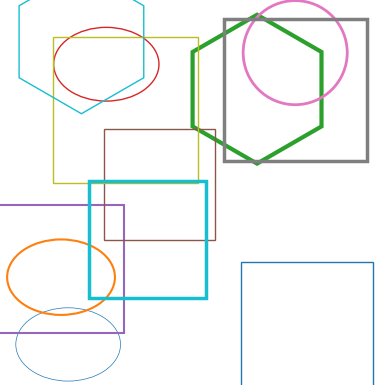[{"shape": "square", "thickness": 1, "radius": 0.86, "center": [0.797, 0.148]}, {"shape": "oval", "thickness": 0.5, "radius": 0.68, "center": [0.177, 0.105]}, {"shape": "oval", "thickness": 1.5, "radius": 0.7, "center": [0.159, 0.28]}, {"shape": "hexagon", "thickness": 3, "radius": 0.97, "center": [0.668, 0.768]}, {"shape": "oval", "thickness": 1, "radius": 0.68, "center": [0.276, 0.833]}, {"shape": "square", "thickness": 1.5, "radius": 0.83, "center": [0.154, 0.302]}, {"shape": "square", "thickness": 1, "radius": 0.72, "center": [0.414, 0.52]}, {"shape": "circle", "thickness": 2, "radius": 0.68, "center": [0.767, 0.863]}, {"shape": "square", "thickness": 2.5, "radius": 0.92, "center": [0.768, 0.767]}, {"shape": "square", "thickness": 1, "radius": 0.94, "center": [0.326, 0.714]}, {"shape": "hexagon", "thickness": 1, "radius": 0.93, "center": [0.212, 0.892]}, {"shape": "square", "thickness": 2.5, "radius": 0.76, "center": [0.384, 0.378]}]